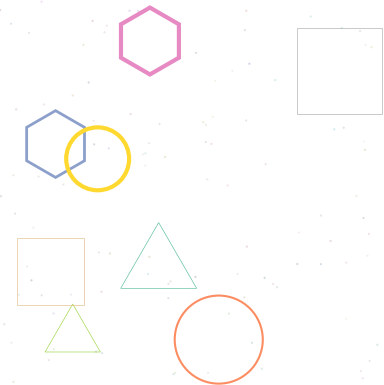[{"shape": "triangle", "thickness": 0.5, "radius": 0.57, "center": [0.412, 0.308]}, {"shape": "circle", "thickness": 1.5, "radius": 0.57, "center": [0.568, 0.118]}, {"shape": "hexagon", "thickness": 2, "radius": 0.43, "center": [0.144, 0.626]}, {"shape": "hexagon", "thickness": 3, "radius": 0.43, "center": [0.389, 0.893]}, {"shape": "triangle", "thickness": 0.5, "radius": 0.42, "center": [0.189, 0.127]}, {"shape": "circle", "thickness": 3, "radius": 0.41, "center": [0.254, 0.587]}, {"shape": "square", "thickness": 0.5, "radius": 0.43, "center": [0.13, 0.295]}, {"shape": "square", "thickness": 0.5, "radius": 0.55, "center": [0.881, 0.816]}]